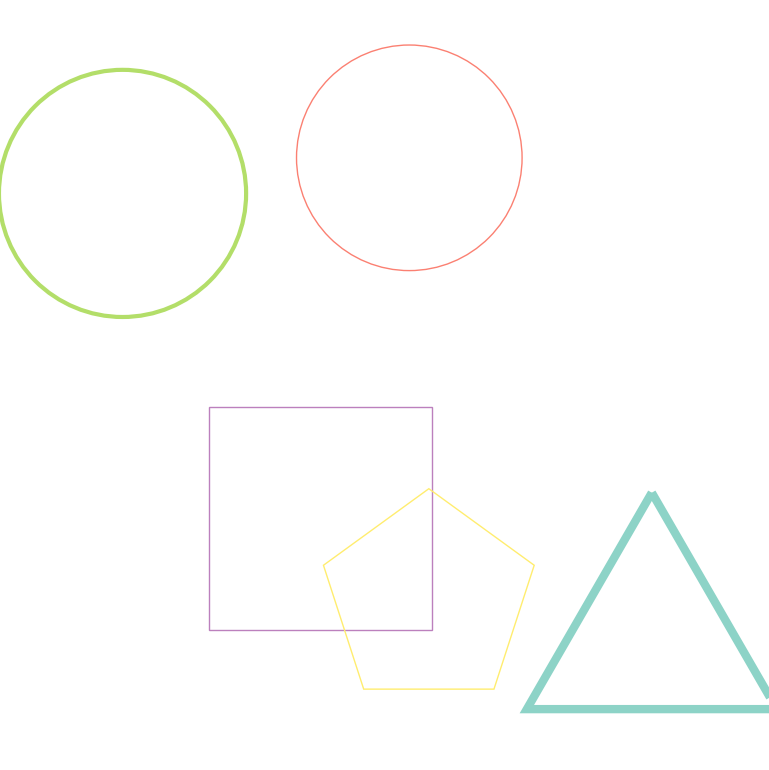[{"shape": "triangle", "thickness": 3, "radius": 0.94, "center": [0.847, 0.173]}, {"shape": "circle", "thickness": 0.5, "radius": 0.73, "center": [0.532, 0.795]}, {"shape": "circle", "thickness": 1.5, "radius": 0.8, "center": [0.159, 0.749]}, {"shape": "square", "thickness": 0.5, "radius": 0.72, "center": [0.416, 0.327]}, {"shape": "pentagon", "thickness": 0.5, "radius": 0.72, "center": [0.557, 0.221]}]